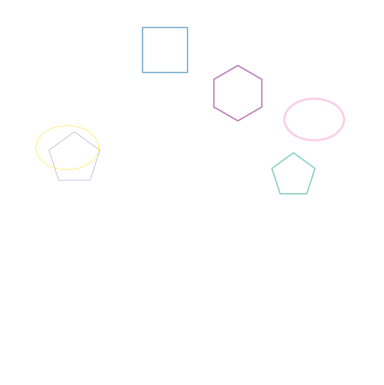[{"shape": "pentagon", "thickness": 1, "radius": 0.29, "center": [0.762, 0.544]}, {"shape": "pentagon", "thickness": 0.5, "radius": 0.35, "center": [0.193, 0.588]}, {"shape": "square", "thickness": 1, "radius": 0.29, "center": [0.427, 0.871]}, {"shape": "oval", "thickness": 1.5, "radius": 0.39, "center": [0.816, 0.69]}, {"shape": "hexagon", "thickness": 1, "radius": 0.36, "center": [0.618, 0.758]}, {"shape": "oval", "thickness": 0.5, "radius": 0.41, "center": [0.175, 0.616]}]